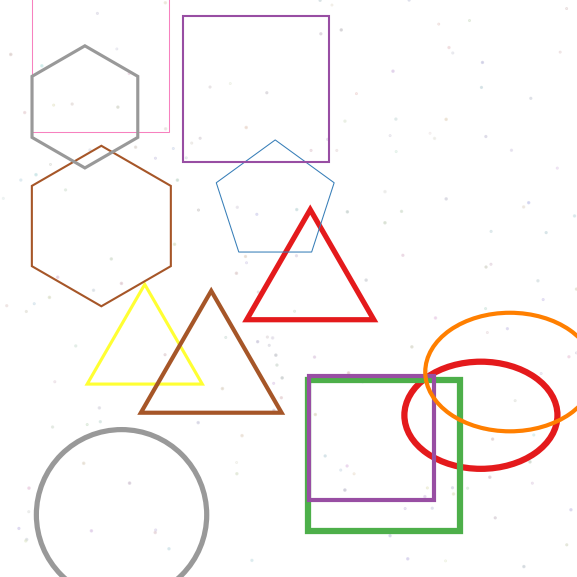[{"shape": "triangle", "thickness": 2.5, "radius": 0.64, "center": [0.537, 0.509]}, {"shape": "oval", "thickness": 3, "radius": 0.66, "center": [0.833, 0.28]}, {"shape": "pentagon", "thickness": 0.5, "radius": 0.54, "center": [0.477, 0.65]}, {"shape": "square", "thickness": 3, "radius": 0.65, "center": [0.665, 0.21]}, {"shape": "square", "thickness": 2, "radius": 0.54, "center": [0.643, 0.24]}, {"shape": "square", "thickness": 1, "radius": 0.63, "center": [0.443, 0.845]}, {"shape": "oval", "thickness": 2, "radius": 0.73, "center": [0.883, 0.355]}, {"shape": "triangle", "thickness": 1.5, "radius": 0.58, "center": [0.251, 0.392]}, {"shape": "triangle", "thickness": 2, "radius": 0.7, "center": [0.366, 0.355]}, {"shape": "hexagon", "thickness": 1, "radius": 0.69, "center": [0.175, 0.608]}, {"shape": "square", "thickness": 0.5, "radius": 0.59, "center": [0.174, 0.889]}, {"shape": "circle", "thickness": 2.5, "radius": 0.74, "center": [0.21, 0.108]}, {"shape": "hexagon", "thickness": 1.5, "radius": 0.53, "center": [0.147, 0.814]}]